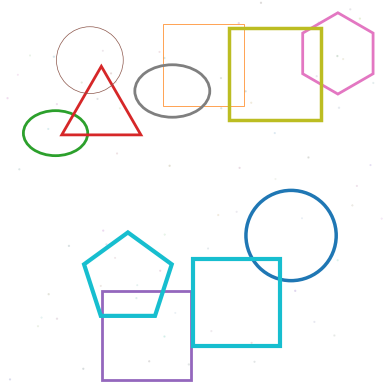[{"shape": "circle", "thickness": 2.5, "radius": 0.59, "center": [0.756, 0.388]}, {"shape": "square", "thickness": 0.5, "radius": 0.53, "center": [0.528, 0.831]}, {"shape": "oval", "thickness": 2, "radius": 0.42, "center": [0.144, 0.654]}, {"shape": "triangle", "thickness": 2, "radius": 0.59, "center": [0.263, 0.709]}, {"shape": "square", "thickness": 2, "radius": 0.58, "center": [0.381, 0.129]}, {"shape": "circle", "thickness": 0.5, "radius": 0.43, "center": [0.233, 0.844]}, {"shape": "hexagon", "thickness": 2, "radius": 0.53, "center": [0.878, 0.861]}, {"shape": "oval", "thickness": 2, "radius": 0.49, "center": [0.448, 0.764]}, {"shape": "square", "thickness": 2.5, "radius": 0.59, "center": [0.715, 0.807]}, {"shape": "square", "thickness": 3, "radius": 0.57, "center": [0.614, 0.214]}, {"shape": "pentagon", "thickness": 3, "radius": 0.6, "center": [0.332, 0.276]}]